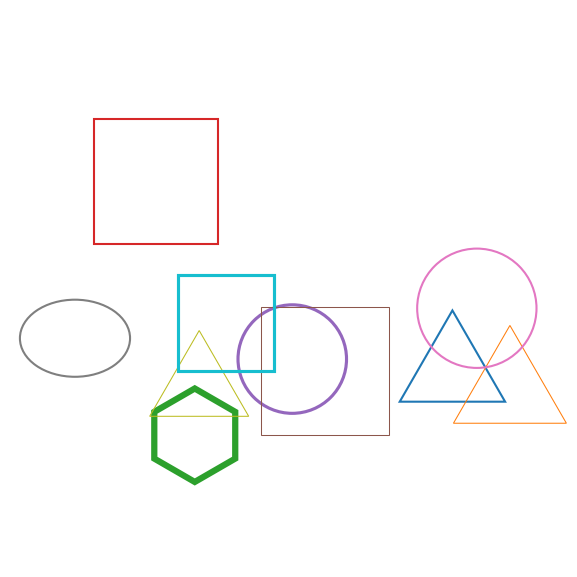[{"shape": "triangle", "thickness": 1, "radius": 0.53, "center": [0.783, 0.356]}, {"shape": "triangle", "thickness": 0.5, "radius": 0.56, "center": [0.883, 0.323]}, {"shape": "hexagon", "thickness": 3, "radius": 0.4, "center": [0.337, 0.246]}, {"shape": "square", "thickness": 1, "radius": 0.54, "center": [0.27, 0.685]}, {"shape": "circle", "thickness": 1.5, "radius": 0.47, "center": [0.506, 0.377]}, {"shape": "square", "thickness": 0.5, "radius": 0.55, "center": [0.562, 0.357]}, {"shape": "circle", "thickness": 1, "radius": 0.52, "center": [0.826, 0.465]}, {"shape": "oval", "thickness": 1, "radius": 0.48, "center": [0.13, 0.413]}, {"shape": "triangle", "thickness": 0.5, "radius": 0.49, "center": [0.345, 0.328]}, {"shape": "square", "thickness": 1.5, "radius": 0.42, "center": [0.392, 0.439]}]